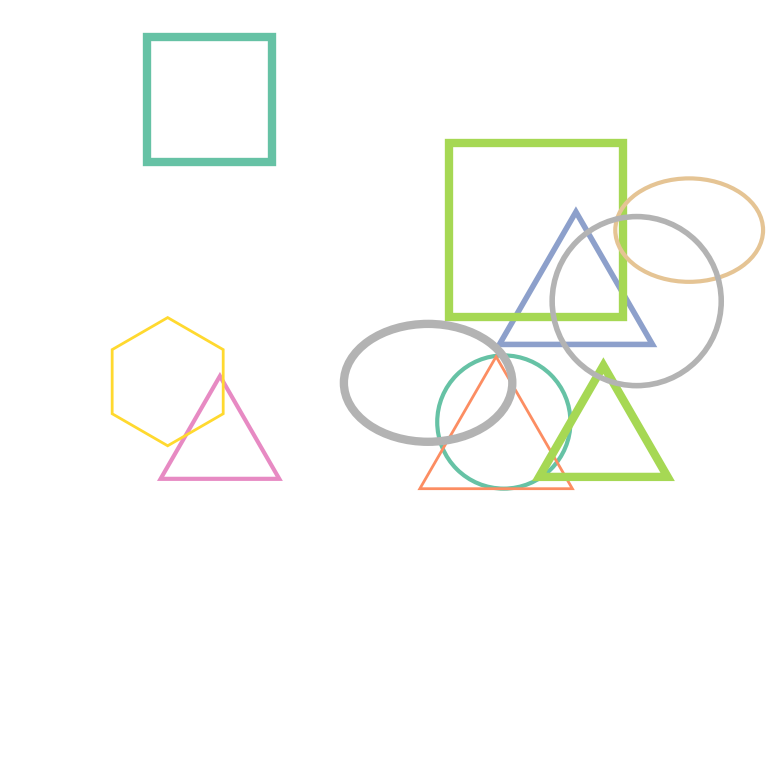[{"shape": "square", "thickness": 3, "radius": 0.41, "center": [0.272, 0.87]}, {"shape": "circle", "thickness": 1.5, "radius": 0.43, "center": [0.654, 0.452]}, {"shape": "triangle", "thickness": 1, "radius": 0.57, "center": [0.644, 0.423]}, {"shape": "triangle", "thickness": 2, "radius": 0.57, "center": [0.748, 0.61]}, {"shape": "triangle", "thickness": 1.5, "radius": 0.44, "center": [0.286, 0.423]}, {"shape": "square", "thickness": 3, "radius": 0.57, "center": [0.697, 0.701]}, {"shape": "triangle", "thickness": 3, "radius": 0.48, "center": [0.784, 0.429]}, {"shape": "hexagon", "thickness": 1, "radius": 0.42, "center": [0.218, 0.504]}, {"shape": "oval", "thickness": 1.5, "radius": 0.48, "center": [0.895, 0.701]}, {"shape": "circle", "thickness": 2, "radius": 0.55, "center": [0.827, 0.609]}, {"shape": "oval", "thickness": 3, "radius": 0.55, "center": [0.556, 0.503]}]